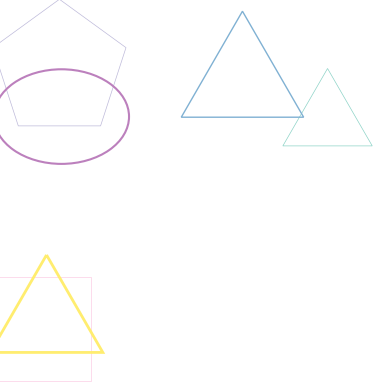[{"shape": "triangle", "thickness": 0.5, "radius": 0.67, "center": [0.851, 0.688]}, {"shape": "pentagon", "thickness": 0.5, "radius": 0.91, "center": [0.154, 0.82]}, {"shape": "triangle", "thickness": 1, "radius": 0.92, "center": [0.63, 0.787]}, {"shape": "square", "thickness": 0.5, "radius": 0.67, "center": [0.102, 0.145]}, {"shape": "oval", "thickness": 1.5, "radius": 0.88, "center": [0.16, 0.697]}, {"shape": "triangle", "thickness": 2, "radius": 0.84, "center": [0.121, 0.169]}]